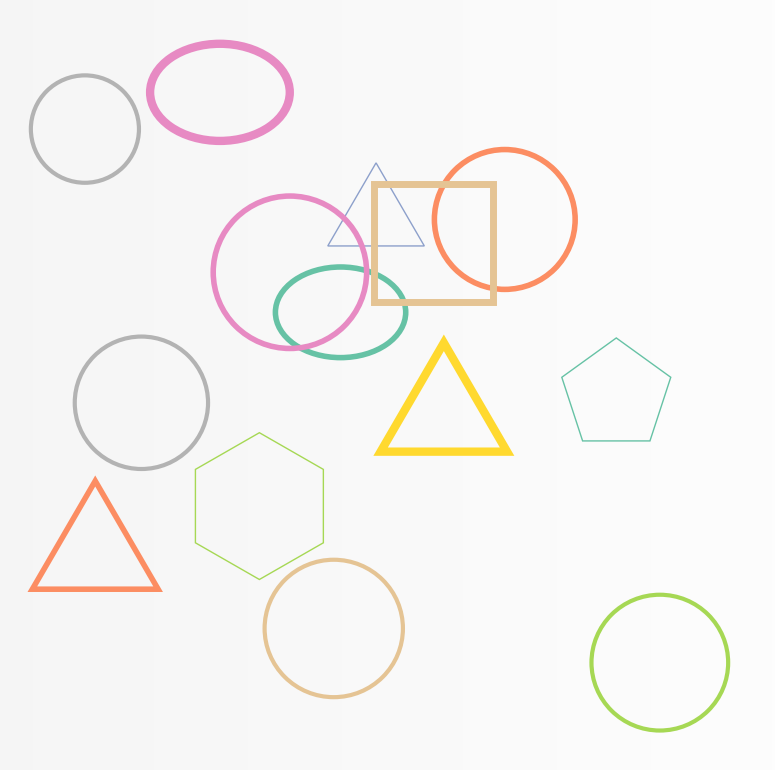[{"shape": "pentagon", "thickness": 0.5, "radius": 0.37, "center": [0.795, 0.487]}, {"shape": "oval", "thickness": 2, "radius": 0.42, "center": [0.439, 0.594]}, {"shape": "triangle", "thickness": 2, "radius": 0.47, "center": [0.123, 0.282]}, {"shape": "circle", "thickness": 2, "radius": 0.45, "center": [0.651, 0.715]}, {"shape": "triangle", "thickness": 0.5, "radius": 0.36, "center": [0.485, 0.717]}, {"shape": "circle", "thickness": 2, "radius": 0.49, "center": [0.374, 0.646]}, {"shape": "oval", "thickness": 3, "radius": 0.45, "center": [0.284, 0.88]}, {"shape": "hexagon", "thickness": 0.5, "radius": 0.48, "center": [0.335, 0.343]}, {"shape": "circle", "thickness": 1.5, "radius": 0.44, "center": [0.851, 0.139]}, {"shape": "triangle", "thickness": 3, "radius": 0.47, "center": [0.573, 0.461]}, {"shape": "square", "thickness": 2.5, "radius": 0.38, "center": [0.559, 0.684]}, {"shape": "circle", "thickness": 1.5, "radius": 0.45, "center": [0.431, 0.184]}, {"shape": "circle", "thickness": 1.5, "radius": 0.35, "center": [0.11, 0.832]}, {"shape": "circle", "thickness": 1.5, "radius": 0.43, "center": [0.182, 0.477]}]